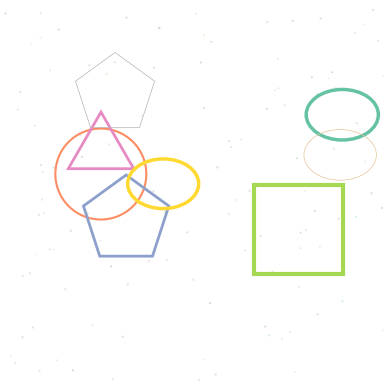[{"shape": "oval", "thickness": 2.5, "radius": 0.47, "center": [0.889, 0.702]}, {"shape": "circle", "thickness": 1.5, "radius": 0.59, "center": [0.262, 0.548]}, {"shape": "pentagon", "thickness": 2, "radius": 0.58, "center": [0.328, 0.429]}, {"shape": "triangle", "thickness": 2, "radius": 0.49, "center": [0.262, 0.611]}, {"shape": "square", "thickness": 3, "radius": 0.58, "center": [0.776, 0.404]}, {"shape": "oval", "thickness": 2.5, "radius": 0.46, "center": [0.424, 0.523]}, {"shape": "oval", "thickness": 0.5, "radius": 0.47, "center": [0.884, 0.598]}, {"shape": "pentagon", "thickness": 0.5, "radius": 0.54, "center": [0.299, 0.756]}]